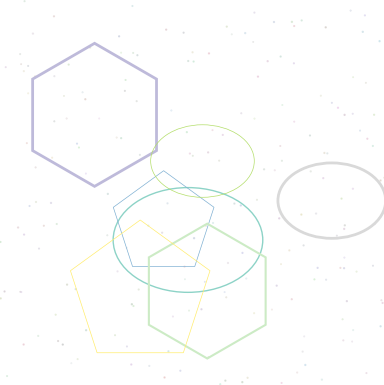[{"shape": "oval", "thickness": 1, "radius": 0.97, "center": [0.488, 0.377]}, {"shape": "hexagon", "thickness": 2, "radius": 0.93, "center": [0.246, 0.702]}, {"shape": "pentagon", "thickness": 0.5, "radius": 0.69, "center": [0.425, 0.419]}, {"shape": "oval", "thickness": 0.5, "radius": 0.67, "center": [0.526, 0.582]}, {"shape": "oval", "thickness": 2, "radius": 0.7, "center": [0.862, 0.479]}, {"shape": "hexagon", "thickness": 1.5, "radius": 0.88, "center": [0.538, 0.244]}, {"shape": "pentagon", "thickness": 0.5, "radius": 0.95, "center": [0.364, 0.238]}]